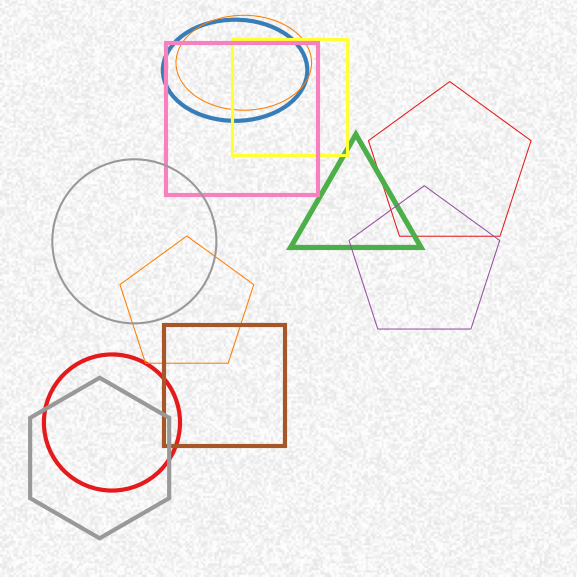[{"shape": "circle", "thickness": 2, "radius": 0.59, "center": [0.194, 0.268]}, {"shape": "pentagon", "thickness": 0.5, "radius": 0.74, "center": [0.779, 0.71]}, {"shape": "oval", "thickness": 2, "radius": 0.63, "center": [0.407, 0.877]}, {"shape": "triangle", "thickness": 2.5, "radius": 0.65, "center": [0.616, 0.636]}, {"shape": "pentagon", "thickness": 0.5, "radius": 0.69, "center": [0.735, 0.54]}, {"shape": "pentagon", "thickness": 0.5, "radius": 0.61, "center": [0.324, 0.469]}, {"shape": "oval", "thickness": 0.5, "radius": 0.59, "center": [0.422, 0.89]}, {"shape": "square", "thickness": 1.5, "radius": 0.5, "center": [0.501, 0.832]}, {"shape": "square", "thickness": 2, "radius": 0.53, "center": [0.389, 0.331]}, {"shape": "square", "thickness": 2, "radius": 0.66, "center": [0.419, 0.793]}, {"shape": "circle", "thickness": 1, "radius": 0.71, "center": [0.233, 0.581]}, {"shape": "hexagon", "thickness": 2, "radius": 0.7, "center": [0.173, 0.206]}]